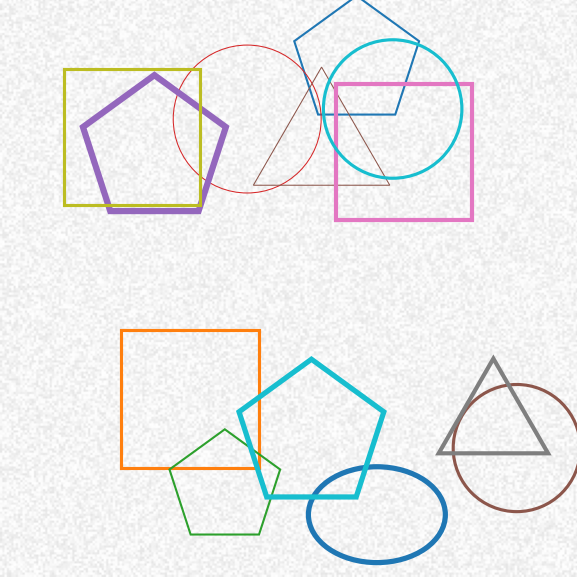[{"shape": "pentagon", "thickness": 1, "radius": 0.57, "center": [0.618, 0.893]}, {"shape": "oval", "thickness": 2.5, "radius": 0.59, "center": [0.653, 0.108]}, {"shape": "square", "thickness": 1.5, "radius": 0.6, "center": [0.328, 0.308]}, {"shape": "pentagon", "thickness": 1, "radius": 0.5, "center": [0.389, 0.155]}, {"shape": "circle", "thickness": 0.5, "radius": 0.64, "center": [0.428, 0.793]}, {"shape": "pentagon", "thickness": 3, "radius": 0.65, "center": [0.267, 0.739]}, {"shape": "circle", "thickness": 1.5, "radius": 0.55, "center": [0.895, 0.223]}, {"shape": "triangle", "thickness": 0.5, "radius": 0.68, "center": [0.557, 0.747]}, {"shape": "square", "thickness": 2, "radius": 0.59, "center": [0.7, 0.736]}, {"shape": "triangle", "thickness": 2, "radius": 0.55, "center": [0.854, 0.269]}, {"shape": "square", "thickness": 1.5, "radius": 0.59, "center": [0.229, 0.762]}, {"shape": "pentagon", "thickness": 2.5, "radius": 0.66, "center": [0.539, 0.245]}, {"shape": "circle", "thickness": 1.5, "radius": 0.6, "center": [0.68, 0.81]}]